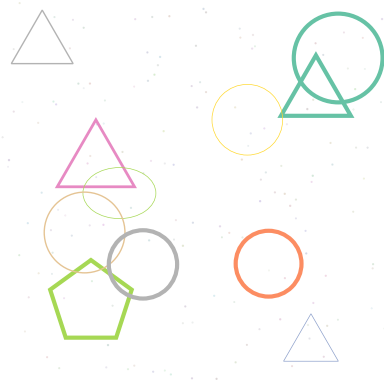[{"shape": "circle", "thickness": 3, "radius": 0.58, "center": [0.878, 0.849]}, {"shape": "triangle", "thickness": 3, "radius": 0.52, "center": [0.821, 0.752]}, {"shape": "circle", "thickness": 3, "radius": 0.43, "center": [0.698, 0.315]}, {"shape": "triangle", "thickness": 0.5, "radius": 0.41, "center": [0.808, 0.103]}, {"shape": "triangle", "thickness": 2, "radius": 0.58, "center": [0.249, 0.573]}, {"shape": "pentagon", "thickness": 3, "radius": 0.56, "center": [0.236, 0.213]}, {"shape": "oval", "thickness": 0.5, "radius": 0.47, "center": [0.31, 0.498]}, {"shape": "circle", "thickness": 0.5, "radius": 0.46, "center": [0.642, 0.689]}, {"shape": "circle", "thickness": 1, "radius": 0.52, "center": [0.22, 0.396]}, {"shape": "triangle", "thickness": 1, "radius": 0.46, "center": [0.11, 0.881]}, {"shape": "circle", "thickness": 3, "radius": 0.44, "center": [0.371, 0.313]}]